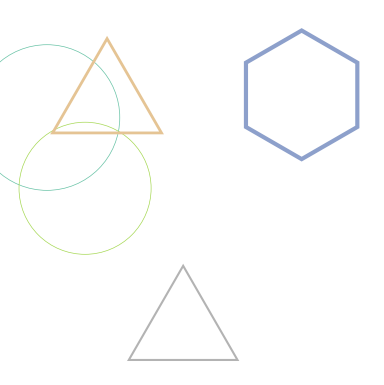[{"shape": "circle", "thickness": 0.5, "radius": 0.95, "center": [0.122, 0.695]}, {"shape": "hexagon", "thickness": 3, "radius": 0.84, "center": [0.783, 0.754]}, {"shape": "circle", "thickness": 0.5, "radius": 0.86, "center": [0.221, 0.511]}, {"shape": "triangle", "thickness": 2, "radius": 0.82, "center": [0.278, 0.736]}, {"shape": "triangle", "thickness": 1.5, "radius": 0.82, "center": [0.476, 0.147]}]